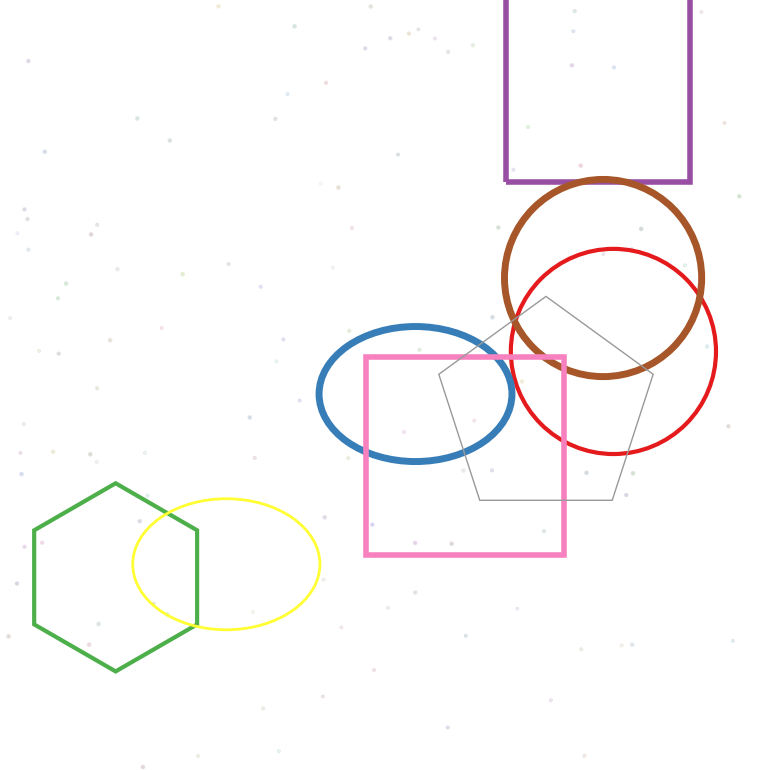[{"shape": "circle", "thickness": 1.5, "radius": 0.67, "center": [0.797, 0.544]}, {"shape": "oval", "thickness": 2.5, "radius": 0.63, "center": [0.54, 0.488]}, {"shape": "hexagon", "thickness": 1.5, "radius": 0.61, "center": [0.15, 0.25]}, {"shape": "square", "thickness": 2, "radius": 0.6, "center": [0.777, 0.884]}, {"shape": "oval", "thickness": 1, "radius": 0.61, "center": [0.294, 0.267]}, {"shape": "circle", "thickness": 2.5, "radius": 0.64, "center": [0.783, 0.639]}, {"shape": "square", "thickness": 2, "radius": 0.64, "center": [0.604, 0.408]}, {"shape": "pentagon", "thickness": 0.5, "radius": 0.73, "center": [0.709, 0.469]}]